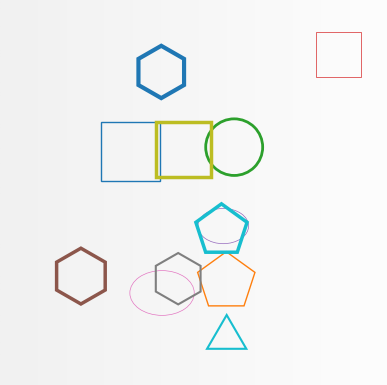[{"shape": "hexagon", "thickness": 3, "radius": 0.34, "center": [0.416, 0.813]}, {"shape": "square", "thickness": 1, "radius": 0.38, "center": [0.336, 0.606]}, {"shape": "pentagon", "thickness": 1, "radius": 0.39, "center": [0.584, 0.268]}, {"shape": "circle", "thickness": 2, "radius": 0.37, "center": [0.604, 0.618]}, {"shape": "square", "thickness": 0.5, "radius": 0.29, "center": [0.874, 0.859]}, {"shape": "oval", "thickness": 0.5, "radius": 0.33, "center": [0.576, 0.413]}, {"shape": "hexagon", "thickness": 2.5, "radius": 0.36, "center": [0.209, 0.283]}, {"shape": "oval", "thickness": 0.5, "radius": 0.42, "center": [0.418, 0.239]}, {"shape": "hexagon", "thickness": 1.5, "radius": 0.33, "center": [0.46, 0.276]}, {"shape": "square", "thickness": 2.5, "radius": 0.36, "center": [0.473, 0.612]}, {"shape": "triangle", "thickness": 1.5, "radius": 0.29, "center": [0.585, 0.123]}, {"shape": "pentagon", "thickness": 2.5, "radius": 0.35, "center": [0.572, 0.401]}]